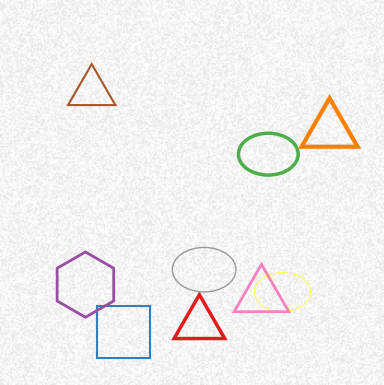[{"shape": "triangle", "thickness": 2.5, "radius": 0.38, "center": [0.518, 0.159]}, {"shape": "square", "thickness": 1.5, "radius": 0.34, "center": [0.321, 0.138]}, {"shape": "oval", "thickness": 2.5, "radius": 0.39, "center": [0.697, 0.6]}, {"shape": "hexagon", "thickness": 2, "radius": 0.42, "center": [0.222, 0.261]}, {"shape": "triangle", "thickness": 3, "radius": 0.42, "center": [0.856, 0.661]}, {"shape": "oval", "thickness": 0.5, "radius": 0.36, "center": [0.734, 0.242]}, {"shape": "triangle", "thickness": 1.5, "radius": 0.36, "center": [0.238, 0.763]}, {"shape": "triangle", "thickness": 2, "radius": 0.41, "center": [0.679, 0.231]}, {"shape": "oval", "thickness": 1, "radius": 0.41, "center": [0.53, 0.3]}]